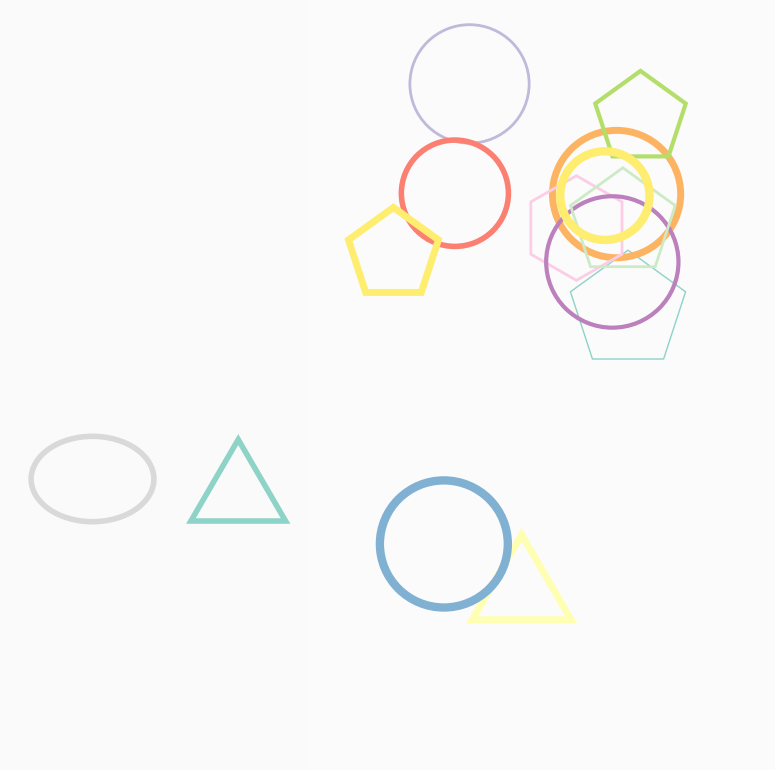[{"shape": "triangle", "thickness": 2, "radius": 0.35, "center": [0.307, 0.359]}, {"shape": "pentagon", "thickness": 0.5, "radius": 0.39, "center": [0.81, 0.597]}, {"shape": "triangle", "thickness": 2.5, "radius": 0.37, "center": [0.673, 0.232]}, {"shape": "circle", "thickness": 1, "radius": 0.38, "center": [0.606, 0.891]}, {"shape": "circle", "thickness": 2, "radius": 0.35, "center": [0.587, 0.749]}, {"shape": "circle", "thickness": 3, "radius": 0.41, "center": [0.573, 0.294]}, {"shape": "circle", "thickness": 2.5, "radius": 0.41, "center": [0.796, 0.748]}, {"shape": "pentagon", "thickness": 1.5, "radius": 0.31, "center": [0.826, 0.847]}, {"shape": "hexagon", "thickness": 1, "radius": 0.34, "center": [0.744, 0.704]}, {"shape": "oval", "thickness": 2, "radius": 0.4, "center": [0.119, 0.378]}, {"shape": "circle", "thickness": 1.5, "radius": 0.43, "center": [0.79, 0.66]}, {"shape": "pentagon", "thickness": 1, "radius": 0.36, "center": [0.804, 0.711]}, {"shape": "circle", "thickness": 3, "radius": 0.29, "center": [0.781, 0.746]}, {"shape": "pentagon", "thickness": 2.5, "radius": 0.3, "center": [0.508, 0.67]}]